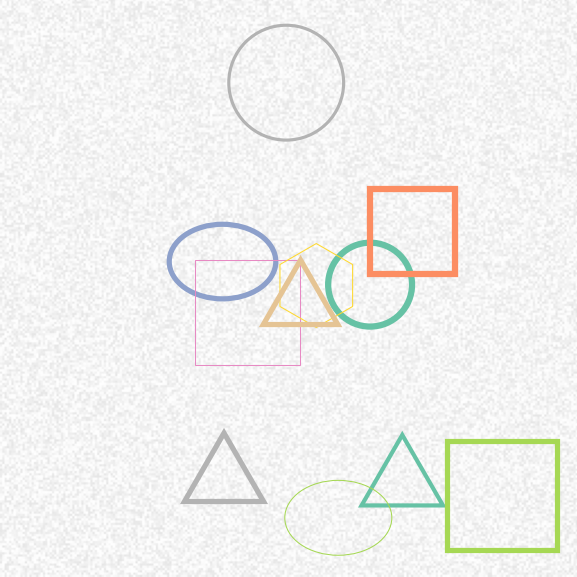[{"shape": "triangle", "thickness": 2, "radius": 0.41, "center": [0.697, 0.165]}, {"shape": "circle", "thickness": 3, "radius": 0.36, "center": [0.641, 0.506]}, {"shape": "square", "thickness": 3, "radius": 0.37, "center": [0.714, 0.598]}, {"shape": "oval", "thickness": 2.5, "radius": 0.46, "center": [0.385, 0.546]}, {"shape": "square", "thickness": 0.5, "radius": 0.45, "center": [0.428, 0.459]}, {"shape": "oval", "thickness": 0.5, "radius": 0.46, "center": [0.586, 0.103]}, {"shape": "square", "thickness": 2.5, "radius": 0.47, "center": [0.869, 0.141]}, {"shape": "hexagon", "thickness": 0.5, "radius": 0.36, "center": [0.548, 0.505]}, {"shape": "triangle", "thickness": 2.5, "radius": 0.37, "center": [0.52, 0.474]}, {"shape": "triangle", "thickness": 2.5, "radius": 0.4, "center": [0.388, 0.17]}, {"shape": "circle", "thickness": 1.5, "radius": 0.5, "center": [0.496, 0.856]}]